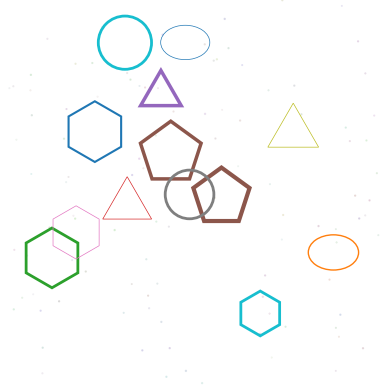[{"shape": "oval", "thickness": 0.5, "radius": 0.32, "center": [0.481, 0.89]}, {"shape": "hexagon", "thickness": 1.5, "radius": 0.39, "center": [0.246, 0.658]}, {"shape": "oval", "thickness": 1, "radius": 0.33, "center": [0.866, 0.344]}, {"shape": "hexagon", "thickness": 2, "radius": 0.39, "center": [0.135, 0.33]}, {"shape": "triangle", "thickness": 0.5, "radius": 0.37, "center": [0.33, 0.468]}, {"shape": "triangle", "thickness": 2.5, "radius": 0.3, "center": [0.418, 0.756]}, {"shape": "pentagon", "thickness": 3, "radius": 0.38, "center": [0.575, 0.488]}, {"shape": "pentagon", "thickness": 2.5, "radius": 0.41, "center": [0.444, 0.602]}, {"shape": "hexagon", "thickness": 0.5, "radius": 0.35, "center": [0.198, 0.396]}, {"shape": "circle", "thickness": 2, "radius": 0.32, "center": [0.492, 0.495]}, {"shape": "triangle", "thickness": 0.5, "radius": 0.38, "center": [0.762, 0.656]}, {"shape": "circle", "thickness": 2, "radius": 0.35, "center": [0.324, 0.889]}, {"shape": "hexagon", "thickness": 2, "radius": 0.29, "center": [0.676, 0.186]}]